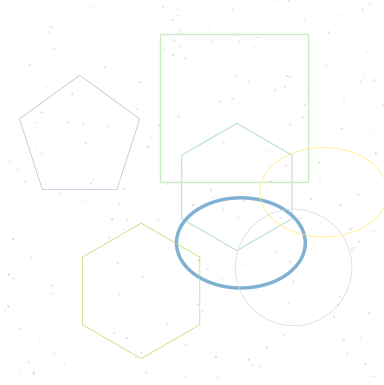[{"shape": "hexagon", "thickness": 0.5, "radius": 0.83, "center": [0.615, 0.514]}, {"shape": "pentagon", "thickness": 0.5, "radius": 0.82, "center": [0.207, 0.64]}, {"shape": "oval", "thickness": 2.5, "radius": 0.84, "center": [0.626, 0.369]}, {"shape": "hexagon", "thickness": 0.5, "radius": 0.88, "center": [0.367, 0.244]}, {"shape": "circle", "thickness": 0.5, "radius": 0.76, "center": [0.763, 0.305]}, {"shape": "square", "thickness": 1, "radius": 0.96, "center": [0.608, 0.719]}, {"shape": "oval", "thickness": 0.5, "radius": 0.83, "center": [0.841, 0.501]}]